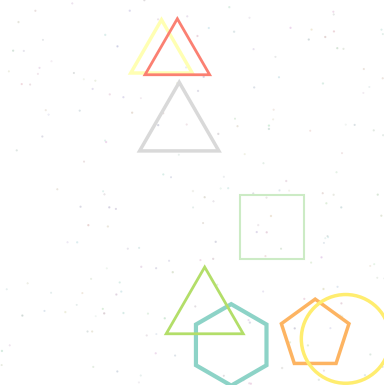[{"shape": "hexagon", "thickness": 3, "radius": 0.53, "center": [0.601, 0.104]}, {"shape": "triangle", "thickness": 2.5, "radius": 0.46, "center": [0.419, 0.856]}, {"shape": "triangle", "thickness": 2, "radius": 0.48, "center": [0.461, 0.854]}, {"shape": "pentagon", "thickness": 2.5, "radius": 0.46, "center": [0.819, 0.131]}, {"shape": "triangle", "thickness": 2, "radius": 0.58, "center": [0.532, 0.191]}, {"shape": "triangle", "thickness": 2.5, "radius": 0.59, "center": [0.466, 0.667]}, {"shape": "square", "thickness": 1.5, "radius": 0.41, "center": [0.706, 0.41]}, {"shape": "circle", "thickness": 2.5, "radius": 0.58, "center": [0.898, 0.12]}]